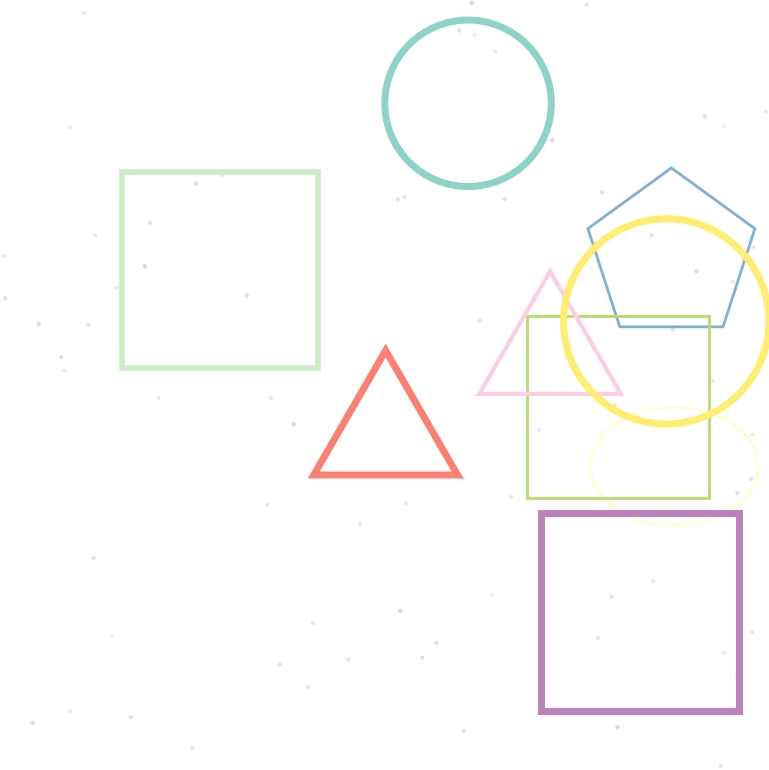[{"shape": "circle", "thickness": 2.5, "radius": 0.54, "center": [0.608, 0.866]}, {"shape": "oval", "thickness": 0.5, "radius": 0.55, "center": [0.876, 0.394]}, {"shape": "triangle", "thickness": 2.5, "radius": 0.54, "center": [0.501, 0.437]}, {"shape": "pentagon", "thickness": 1, "radius": 0.57, "center": [0.872, 0.668]}, {"shape": "square", "thickness": 1, "radius": 0.59, "center": [0.803, 0.471]}, {"shape": "triangle", "thickness": 1.5, "radius": 0.53, "center": [0.714, 0.542]}, {"shape": "square", "thickness": 2.5, "radius": 0.64, "center": [0.831, 0.205]}, {"shape": "square", "thickness": 2, "radius": 0.64, "center": [0.286, 0.649]}, {"shape": "circle", "thickness": 2.5, "radius": 0.67, "center": [0.865, 0.583]}]